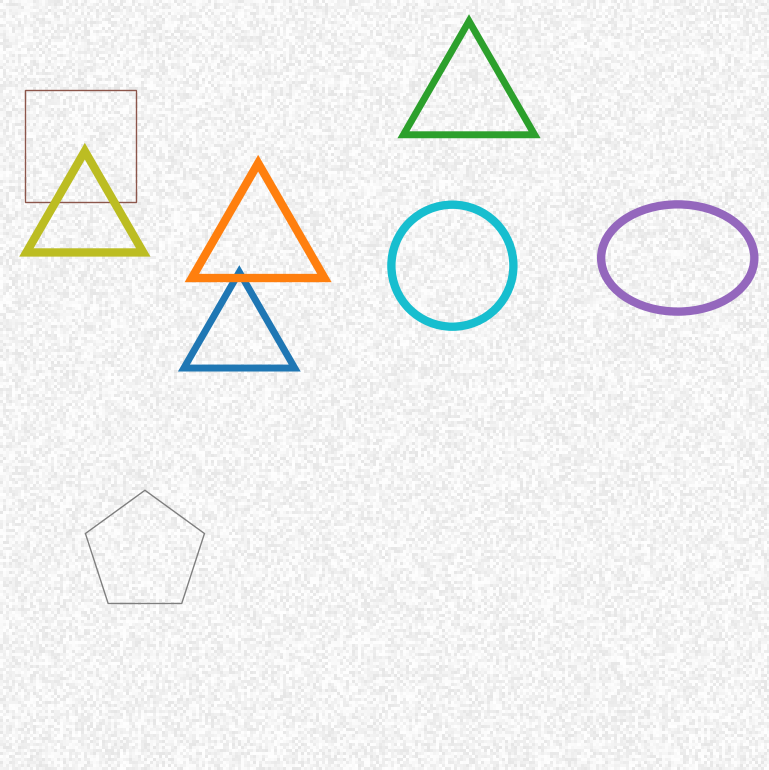[{"shape": "triangle", "thickness": 2.5, "radius": 0.42, "center": [0.311, 0.564]}, {"shape": "triangle", "thickness": 3, "radius": 0.5, "center": [0.335, 0.689]}, {"shape": "triangle", "thickness": 2.5, "radius": 0.49, "center": [0.609, 0.874]}, {"shape": "oval", "thickness": 3, "radius": 0.5, "center": [0.88, 0.665]}, {"shape": "square", "thickness": 0.5, "radius": 0.36, "center": [0.104, 0.811]}, {"shape": "pentagon", "thickness": 0.5, "radius": 0.41, "center": [0.188, 0.282]}, {"shape": "triangle", "thickness": 3, "radius": 0.44, "center": [0.11, 0.716]}, {"shape": "circle", "thickness": 3, "radius": 0.4, "center": [0.588, 0.655]}]